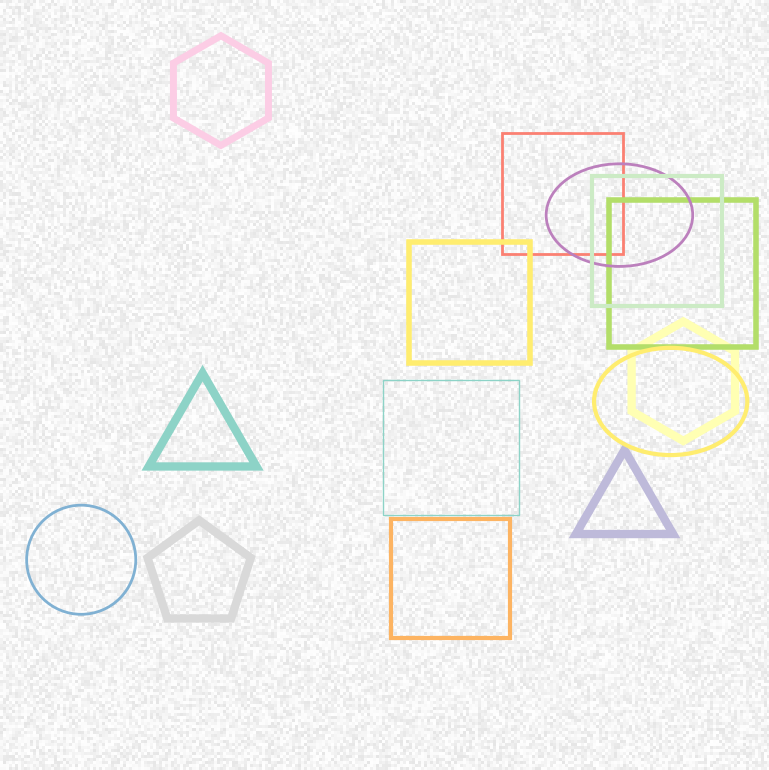[{"shape": "triangle", "thickness": 3, "radius": 0.4, "center": [0.263, 0.435]}, {"shape": "square", "thickness": 0.5, "radius": 0.44, "center": [0.586, 0.419]}, {"shape": "hexagon", "thickness": 3, "radius": 0.39, "center": [0.887, 0.505]}, {"shape": "triangle", "thickness": 3, "radius": 0.36, "center": [0.811, 0.343]}, {"shape": "square", "thickness": 1, "radius": 0.39, "center": [0.73, 0.749]}, {"shape": "circle", "thickness": 1, "radius": 0.35, "center": [0.105, 0.273]}, {"shape": "square", "thickness": 1.5, "radius": 0.39, "center": [0.585, 0.249]}, {"shape": "square", "thickness": 2, "radius": 0.48, "center": [0.886, 0.645]}, {"shape": "hexagon", "thickness": 2.5, "radius": 0.36, "center": [0.287, 0.882]}, {"shape": "pentagon", "thickness": 3, "radius": 0.35, "center": [0.259, 0.254]}, {"shape": "oval", "thickness": 1, "radius": 0.48, "center": [0.804, 0.721]}, {"shape": "square", "thickness": 1.5, "radius": 0.42, "center": [0.853, 0.687]}, {"shape": "square", "thickness": 2, "radius": 0.39, "center": [0.609, 0.607]}, {"shape": "oval", "thickness": 1.5, "radius": 0.5, "center": [0.871, 0.479]}]